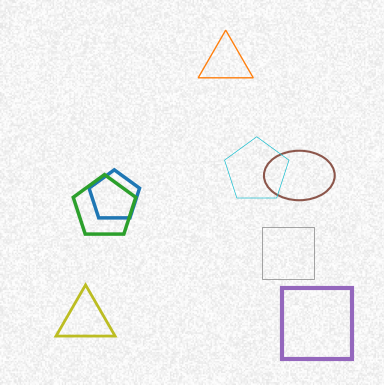[{"shape": "pentagon", "thickness": 2.5, "radius": 0.34, "center": [0.297, 0.49]}, {"shape": "triangle", "thickness": 1, "radius": 0.41, "center": [0.586, 0.839]}, {"shape": "pentagon", "thickness": 2.5, "radius": 0.43, "center": [0.271, 0.461]}, {"shape": "square", "thickness": 3, "radius": 0.46, "center": [0.824, 0.16]}, {"shape": "oval", "thickness": 1.5, "radius": 0.46, "center": [0.778, 0.544]}, {"shape": "square", "thickness": 0.5, "radius": 0.34, "center": [0.748, 0.344]}, {"shape": "triangle", "thickness": 2, "radius": 0.44, "center": [0.222, 0.171]}, {"shape": "pentagon", "thickness": 0.5, "radius": 0.44, "center": [0.667, 0.557]}]